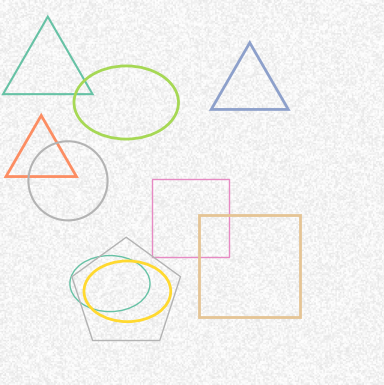[{"shape": "triangle", "thickness": 1.5, "radius": 0.67, "center": [0.124, 0.823]}, {"shape": "oval", "thickness": 1, "radius": 0.52, "center": [0.286, 0.263]}, {"shape": "triangle", "thickness": 2, "radius": 0.53, "center": [0.107, 0.594]}, {"shape": "triangle", "thickness": 2, "radius": 0.58, "center": [0.649, 0.773]}, {"shape": "square", "thickness": 1, "radius": 0.5, "center": [0.495, 0.434]}, {"shape": "oval", "thickness": 2, "radius": 0.68, "center": [0.328, 0.734]}, {"shape": "oval", "thickness": 2, "radius": 0.56, "center": [0.331, 0.243]}, {"shape": "square", "thickness": 2, "radius": 0.66, "center": [0.648, 0.308]}, {"shape": "circle", "thickness": 1.5, "radius": 0.51, "center": [0.177, 0.53]}, {"shape": "pentagon", "thickness": 1, "radius": 0.74, "center": [0.328, 0.236]}]